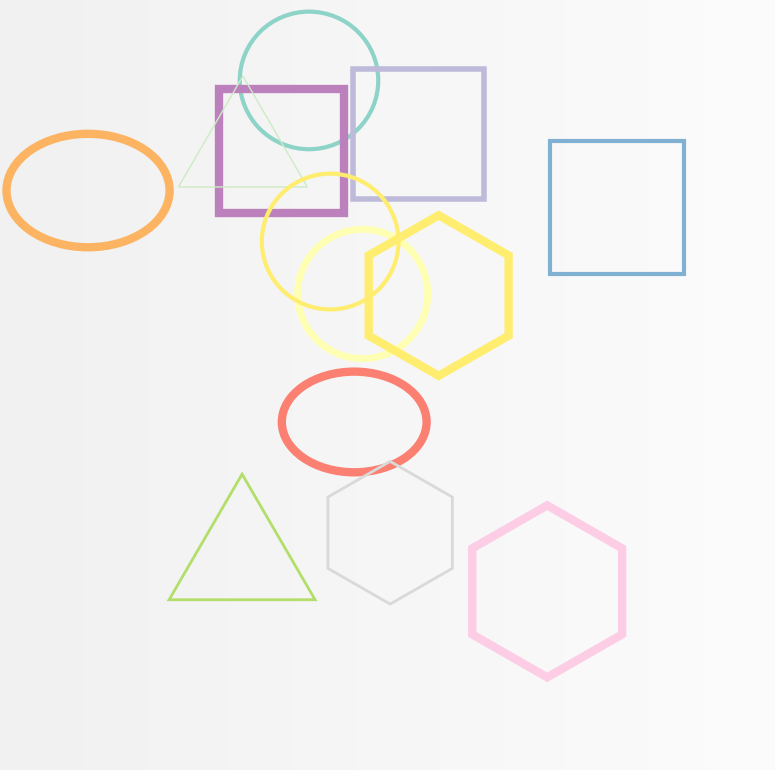[{"shape": "circle", "thickness": 1.5, "radius": 0.45, "center": [0.399, 0.896]}, {"shape": "circle", "thickness": 2.5, "radius": 0.42, "center": [0.468, 0.618]}, {"shape": "square", "thickness": 2, "radius": 0.42, "center": [0.54, 0.826]}, {"shape": "oval", "thickness": 3, "radius": 0.47, "center": [0.457, 0.452]}, {"shape": "square", "thickness": 1.5, "radius": 0.43, "center": [0.796, 0.73]}, {"shape": "oval", "thickness": 3, "radius": 0.53, "center": [0.114, 0.753]}, {"shape": "triangle", "thickness": 1, "radius": 0.54, "center": [0.312, 0.275]}, {"shape": "hexagon", "thickness": 3, "radius": 0.56, "center": [0.706, 0.232]}, {"shape": "hexagon", "thickness": 1, "radius": 0.46, "center": [0.503, 0.308]}, {"shape": "square", "thickness": 3, "radius": 0.4, "center": [0.363, 0.804]}, {"shape": "triangle", "thickness": 0.5, "radius": 0.48, "center": [0.313, 0.805]}, {"shape": "circle", "thickness": 1.5, "radius": 0.44, "center": [0.426, 0.686]}, {"shape": "hexagon", "thickness": 3, "radius": 0.52, "center": [0.566, 0.616]}]